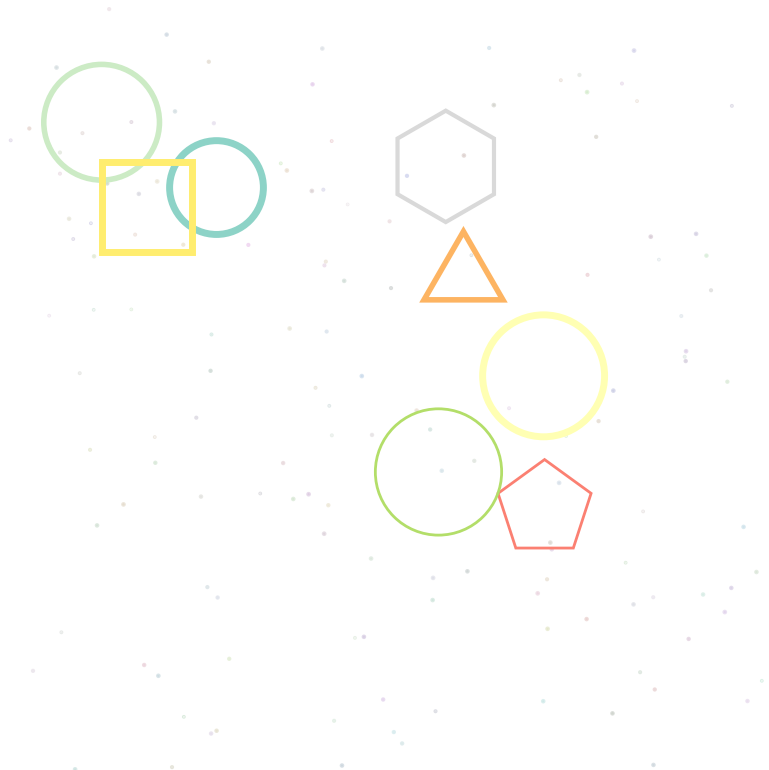[{"shape": "circle", "thickness": 2.5, "radius": 0.3, "center": [0.281, 0.756]}, {"shape": "circle", "thickness": 2.5, "radius": 0.4, "center": [0.706, 0.512]}, {"shape": "pentagon", "thickness": 1, "radius": 0.32, "center": [0.707, 0.34]}, {"shape": "triangle", "thickness": 2, "radius": 0.3, "center": [0.602, 0.64]}, {"shape": "circle", "thickness": 1, "radius": 0.41, "center": [0.569, 0.387]}, {"shape": "hexagon", "thickness": 1.5, "radius": 0.36, "center": [0.579, 0.784]}, {"shape": "circle", "thickness": 2, "radius": 0.38, "center": [0.132, 0.841]}, {"shape": "square", "thickness": 2.5, "radius": 0.29, "center": [0.191, 0.731]}]